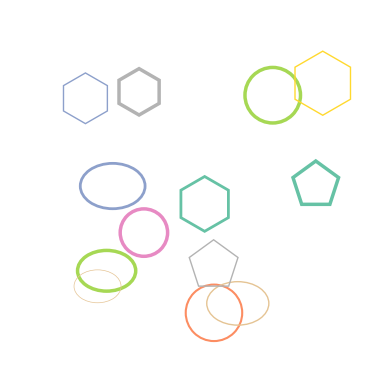[{"shape": "hexagon", "thickness": 2, "radius": 0.36, "center": [0.532, 0.47]}, {"shape": "pentagon", "thickness": 2.5, "radius": 0.31, "center": [0.82, 0.52]}, {"shape": "circle", "thickness": 1.5, "radius": 0.37, "center": [0.556, 0.187]}, {"shape": "hexagon", "thickness": 1, "radius": 0.33, "center": [0.222, 0.745]}, {"shape": "oval", "thickness": 2, "radius": 0.42, "center": [0.293, 0.517]}, {"shape": "circle", "thickness": 2.5, "radius": 0.31, "center": [0.374, 0.396]}, {"shape": "oval", "thickness": 2.5, "radius": 0.38, "center": [0.277, 0.297]}, {"shape": "circle", "thickness": 2.5, "radius": 0.36, "center": [0.708, 0.753]}, {"shape": "hexagon", "thickness": 1, "radius": 0.42, "center": [0.838, 0.784]}, {"shape": "oval", "thickness": 1, "radius": 0.4, "center": [0.618, 0.212]}, {"shape": "oval", "thickness": 0.5, "radius": 0.31, "center": [0.253, 0.256]}, {"shape": "pentagon", "thickness": 1, "radius": 0.33, "center": [0.555, 0.311]}, {"shape": "hexagon", "thickness": 2.5, "radius": 0.3, "center": [0.361, 0.761]}]